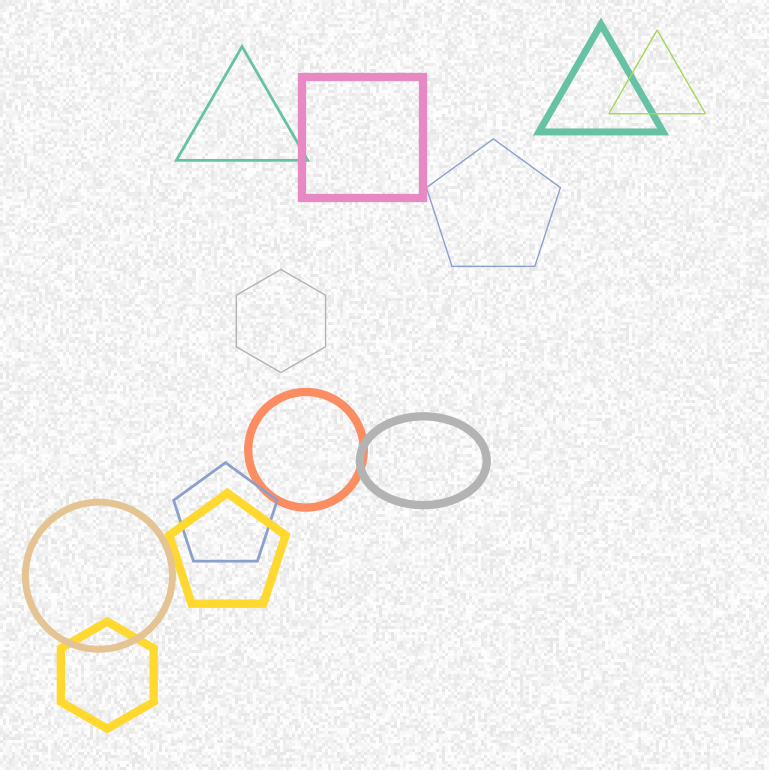[{"shape": "triangle", "thickness": 1, "radius": 0.49, "center": [0.314, 0.841]}, {"shape": "triangle", "thickness": 2.5, "radius": 0.47, "center": [0.781, 0.875]}, {"shape": "circle", "thickness": 3, "radius": 0.38, "center": [0.397, 0.416]}, {"shape": "pentagon", "thickness": 0.5, "radius": 0.46, "center": [0.641, 0.728]}, {"shape": "pentagon", "thickness": 1, "radius": 0.35, "center": [0.293, 0.328]}, {"shape": "square", "thickness": 3, "radius": 0.39, "center": [0.471, 0.821]}, {"shape": "triangle", "thickness": 0.5, "radius": 0.36, "center": [0.853, 0.889]}, {"shape": "hexagon", "thickness": 3, "radius": 0.35, "center": [0.139, 0.123]}, {"shape": "pentagon", "thickness": 3, "radius": 0.4, "center": [0.295, 0.28]}, {"shape": "circle", "thickness": 2.5, "radius": 0.48, "center": [0.128, 0.252]}, {"shape": "hexagon", "thickness": 0.5, "radius": 0.33, "center": [0.365, 0.583]}, {"shape": "oval", "thickness": 3, "radius": 0.41, "center": [0.55, 0.402]}]